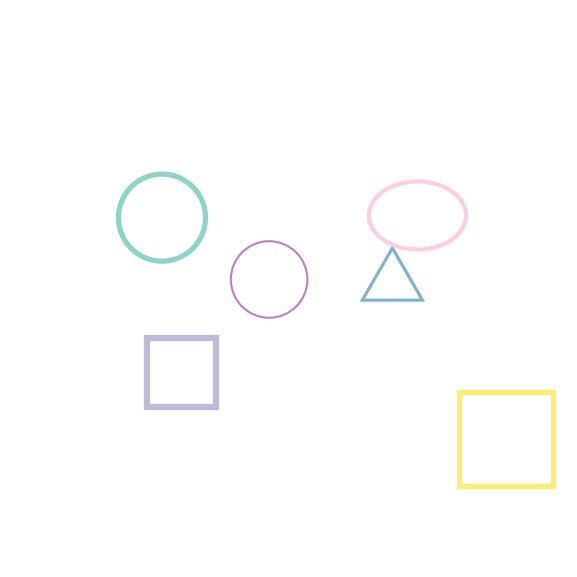[{"shape": "circle", "thickness": 2.5, "radius": 0.38, "center": [0.281, 0.622]}, {"shape": "square", "thickness": 3, "radius": 0.3, "center": [0.315, 0.353]}, {"shape": "triangle", "thickness": 1.5, "radius": 0.3, "center": [0.679, 0.509]}, {"shape": "oval", "thickness": 2, "radius": 0.42, "center": [0.723, 0.626]}, {"shape": "circle", "thickness": 1, "radius": 0.33, "center": [0.466, 0.515]}, {"shape": "square", "thickness": 2.5, "radius": 0.41, "center": [0.876, 0.239]}]